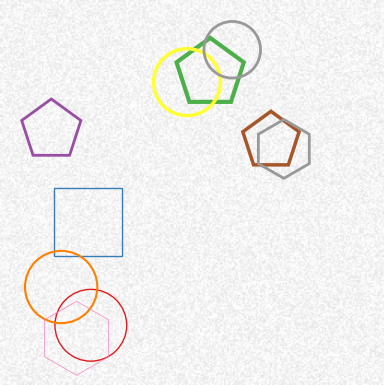[{"shape": "circle", "thickness": 1, "radius": 0.47, "center": [0.236, 0.155]}, {"shape": "square", "thickness": 1, "radius": 0.44, "center": [0.229, 0.423]}, {"shape": "pentagon", "thickness": 3, "radius": 0.46, "center": [0.546, 0.81]}, {"shape": "pentagon", "thickness": 2, "radius": 0.4, "center": [0.133, 0.662]}, {"shape": "circle", "thickness": 1.5, "radius": 0.47, "center": [0.159, 0.255]}, {"shape": "circle", "thickness": 2.5, "radius": 0.43, "center": [0.486, 0.787]}, {"shape": "pentagon", "thickness": 2.5, "radius": 0.38, "center": [0.704, 0.634]}, {"shape": "hexagon", "thickness": 0.5, "radius": 0.48, "center": [0.199, 0.121]}, {"shape": "hexagon", "thickness": 2, "radius": 0.38, "center": [0.737, 0.613]}, {"shape": "circle", "thickness": 2, "radius": 0.37, "center": [0.603, 0.871]}]